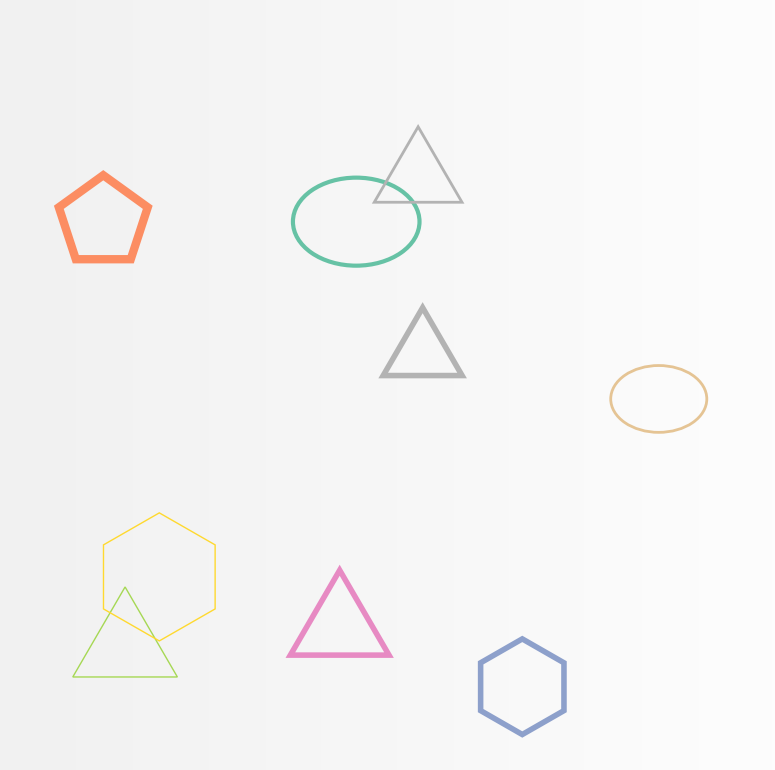[{"shape": "oval", "thickness": 1.5, "radius": 0.41, "center": [0.46, 0.712]}, {"shape": "pentagon", "thickness": 3, "radius": 0.3, "center": [0.133, 0.712]}, {"shape": "hexagon", "thickness": 2, "radius": 0.31, "center": [0.674, 0.108]}, {"shape": "triangle", "thickness": 2, "radius": 0.37, "center": [0.438, 0.186]}, {"shape": "triangle", "thickness": 0.5, "radius": 0.39, "center": [0.161, 0.16]}, {"shape": "hexagon", "thickness": 0.5, "radius": 0.42, "center": [0.206, 0.251]}, {"shape": "oval", "thickness": 1, "radius": 0.31, "center": [0.85, 0.482]}, {"shape": "triangle", "thickness": 2, "radius": 0.29, "center": [0.545, 0.542]}, {"shape": "triangle", "thickness": 1, "radius": 0.33, "center": [0.54, 0.77]}]